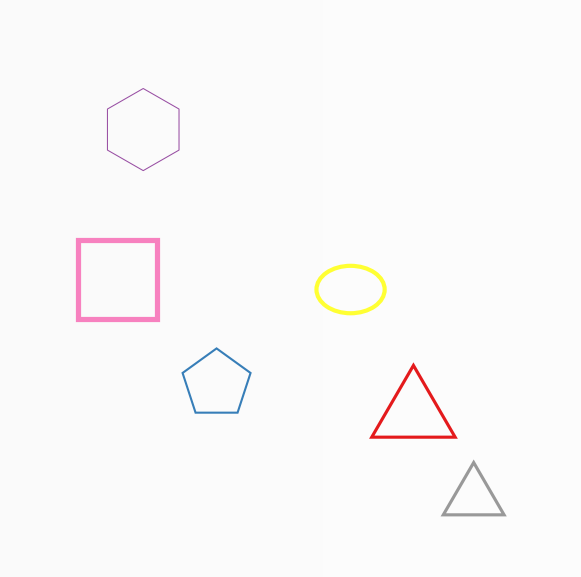[{"shape": "triangle", "thickness": 1.5, "radius": 0.41, "center": [0.711, 0.284]}, {"shape": "pentagon", "thickness": 1, "radius": 0.31, "center": [0.373, 0.334]}, {"shape": "hexagon", "thickness": 0.5, "radius": 0.36, "center": [0.246, 0.775]}, {"shape": "oval", "thickness": 2, "radius": 0.29, "center": [0.603, 0.498]}, {"shape": "square", "thickness": 2.5, "radius": 0.34, "center": [0.202, 0.515]}, {"shape": "triangle", "thickness": 1.5, "radius": 0.3, "center": [0.815, 0.138]}]